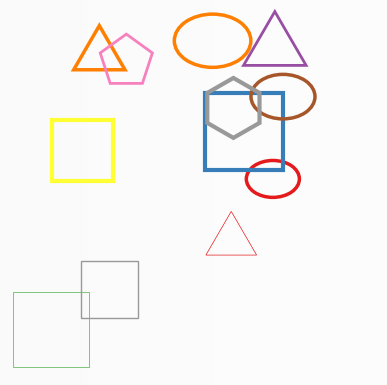[{"shape": "triangle", "thickness": 0.5, "radius": 0.38, "center": [0.597, 0.375]}, {"shape": "oval", "thickness": 2.5, "radius": 0.34, "center": [0.704, 0.535]}, {"shape": "square", "thickness": 3, "radius": 0.5, "center": [0.63, 0.658]}, {"shape": "square", "thickness": 0.5, "radius": 0.49, "center": [0.132, 0.143]}, {"shape": "triangle", "thickness": 2, "radius": 0.47, "center": [0.709, 0.877]}, {"shape": "triangle", "thickness": 2.5, "radius": 0.38, "center": [0.256, 0.857]}, {"shape": "oval", "thickness": 2.5, "radius": 0.49, "center": [0.549, 0.894]}, {"shape": "square", "thickness": 3, "radius": 0.39, "center": [0.213, 0.609]}, {"shape": "oval", "thickness": 2.5, "radius": 0.41, "center": [0.73, 0.749]}, {"shape": "pentagon", "thickness": 2, "radius": 0.35, "center": [0.326, 0.841]}, {"shape": "hexagon", "thickness": 3, "radius": 0.39, "center": [0.602, 0.72]}, {"shape": "square", "thickness": 1, "radius": 0.37, "center": [0.283, 0.248]}]